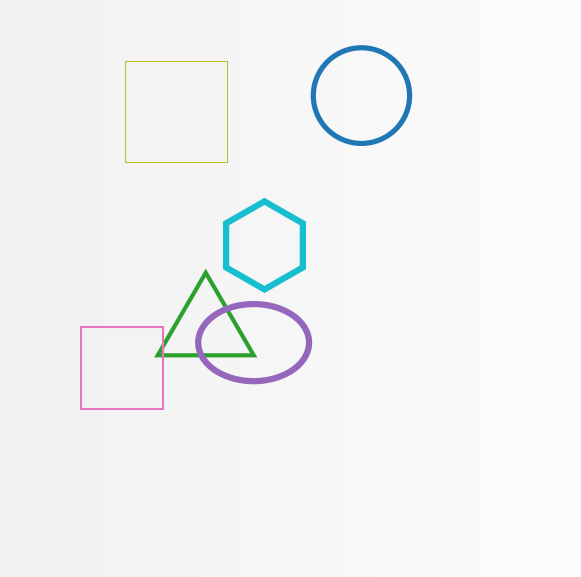[{"shape": "circle", "thickness": 2.5, "radius": 0.41, "center": [0.622, 0.834]}, {"shape": "triangle", "thickness": 2, "radius": 0.48, "center": [0.354, 0.432]}, {"shape": "oval", "thickness": 3, "radius": 0.48, "center": [0.436, 0.406]}, {"shape": "square", "thickness": 1, "radius": 0.35, "center": [0.209, 0.361]}, {"shape": "square", "thickness": 0.5, "radius": 0.44, "center": [0.303, 0.807]}, {"shape": "hexagon", "thickness": 3, "radius": 0.38, "center": [0.455, 0.574]}]